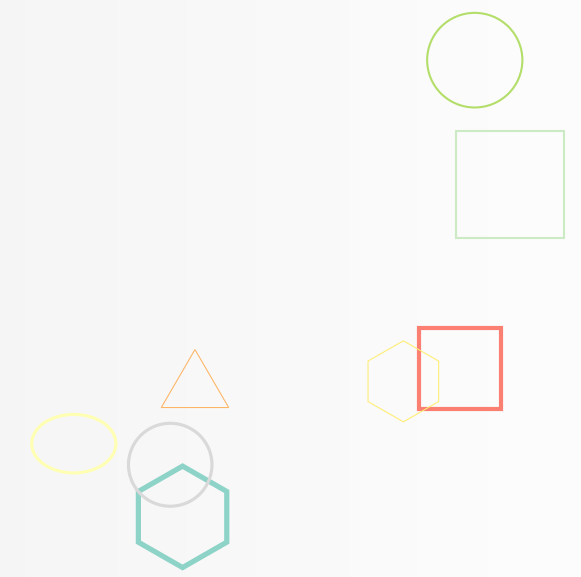[{"shape": "hexagon", "thickness": 2.5, "radius": 0.44, "center": [0.314, 0.104]}, {"shape": "oval", "thickness": 1.5, "radius": 0.36, "center": [0.127, 0.231]}, {"shape": "square", "thickness": 2, "radius": 0.35, "center": [0.792, 0.361]}, {"shape": "triangle", "thickness": 0.5, "radius": 0.33, "center": [0.335, 0.327]}, {"shape": "circle", "thickness": 1, "radius": 0.41, "center": [0.817, 0.895]}, {"shape": "circle", "thickness": 1.5, "radius": 0.36, "center": [0.293, 0.194]}, {"shape": "square", "thickness": 1, "radius": 0.47, "center": [0.877, 0.68]}, {"shape": "hexagon", "thickness": 0.5, "radius": 0.35, "center": [0.694, 0.339]}]